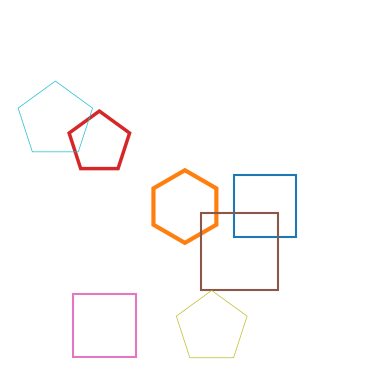[{"shape": "square", "thickness": 1.5, "radius": 0.4, "center": [0.688, 0.466]}, {"shape": "hexagon", "thickness": 3, "radius": 0.47, "center": [0.48, 0.463]}, {"shape": "pentagon", "thickness": 2.5, "radius": 0.41, "center": [0.258, 0.629]}, {"shape": "square", "thickness": 1.5, "radius": 0.5, "center": [0.621, 0.346]}, {"shape": "square", "thickness": 1.5, "radius": 0.41, "center": [0.27, 0.155]}, {"shape": "pentagon", "thickness": 0.5, "radius": 0.48, "center": [0.55, 0.149]}, {"shape": "pentagon", "thickness": 0.5, "radius": 0.51, "center": [0.144, 0.688]}]